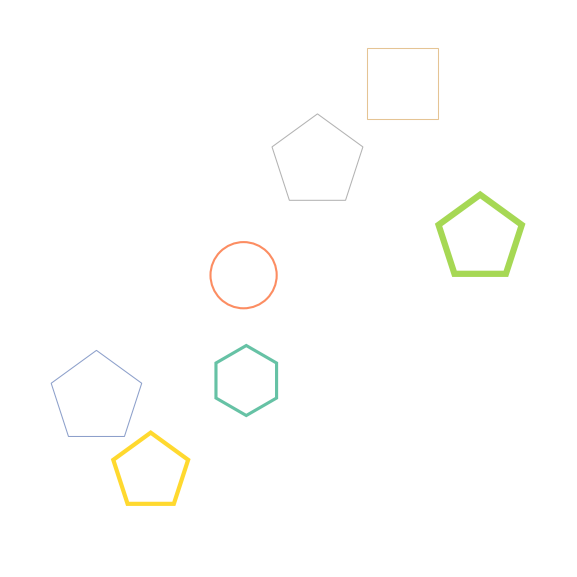[{"shape": "hexagon", "thickness": 1.5, "radius": 0.3, "center": [0.426, 0.34]}, {"shape": "circle", "thickness": 1, "radius": 0.29, "center": [0.422, 0.523]}, {"shape": "pentagon", "thickness": 0.5, "radius": 0.41, "center": [0.167, 0.31]}, {"shape": "pentagon", "thickness": 3, "radius": 0.38, "center": [0.831, 0.586]}, {"shape": "pentagon", "thickness": 2, "radius": 0.34, "center": [0.261, 0.182]}, {"shape": "square", "thickness": 0.5, "radius": 0.31, "center": [0.697, 0.855]}, {"shape": "pentagon", "thickness": 0.5, "radius": 0.41, "center": [0.55, 0.719]}]